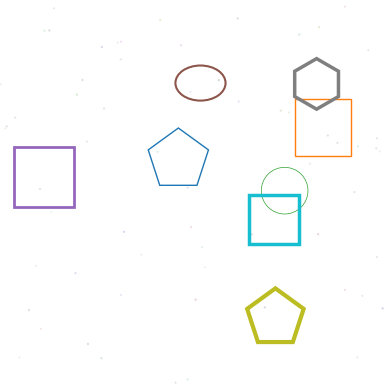[{"shape": "pentagon", "thickness": 1, "radius": 0.41, "center": [0.463, 0.585]}, {"shape": "square", "thickness": 1, "radius": 0.37, "center": [0.839, 0.669]}, {"shape": "circle", "thickness": 0.5, "radius": 0.3, "center": [0.739, 0.505]}, {"shape": "square", "thickness": 2, "radius": 0.39, "center": [0.115, 0.541]}, {"shape": "oval", "thickness": 1.5, "radius": 0.33, "center": [0.521, 0.784]}, {"shape": "hexagon", "thickness": 2.5, "radius": 0.33, "center": [0.822, 0.782]}, {"shape": "pentagon", "thickness": 3, "radius": 0.39, "center": [0.715, 0.174]}, {"shape": "square", "thickness": 2.5, "radius": 0.32, "center": [0.712, 0.43]}]